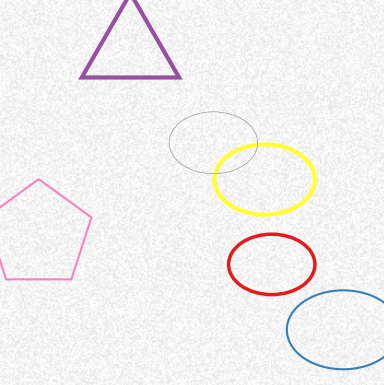[{"shape": "oval", "thickness": 2.5, "radius": 0.56, "center": [0.706, 0.313]}, {"shape": "oval", "thickness": 1.5, "radius": 0.73, "center": [0.891, 0.143]}, {"shape": "triangle", "thickness": 3, "radius": 0.73, "center": [0.339, 0.872]}, {"shape": "oval", "thickness": 3, "radius": 0.65, "center": [0.688, 0.534]}, {"shape": "pentagon", "thickness": 1.5, "radius": 0.72, "center": [0.101, 0.391]}, {"shape": "oval", "thickness": 0.5, "radius": 0.57, "center": [0.554, 0.629]}]